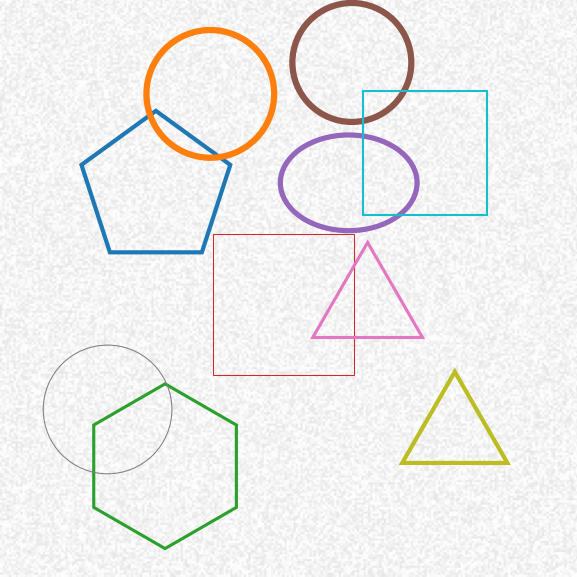[{"shape": "pentagon", "thickness": 2, "radius": 0.68, "center": [0.27, 0.672]}, {"shape": "circle", "thickness": 3, "radius": 0.55, "center": [0.364, 0.837]}, {"shape": "hexagon", "thickness": 1.5, "radius": 0.71, "center": [0.286, 0.192]}, {"shape": "square", "thickness": 0.5, "radius": 0.61, "center": [0.491, 0.472]}, {"shape": "oval", "thickness": 2.5, "radius": 0.59, "center": [0.604, 0.683]}, {"shape": "circle", "thickness": 3, "radius": 0.51, "center": [0.609, 0.891]}, {"shape": "triangle", "thickness": 1.5, "radius": 0.55, "center": [0.637, 0.47]}, {"shape": "circle", "thickness": 0.5, "radius": 0.56, "center": [0.186, 0.29]}, {"shape": "triangle", "thickness": 2, "radius": 0.53, "center": [0.788, 0.25]}, {"shape": "square", "thickness": 1, "radius": 0.54, "center": [0.736, 0.734]}]